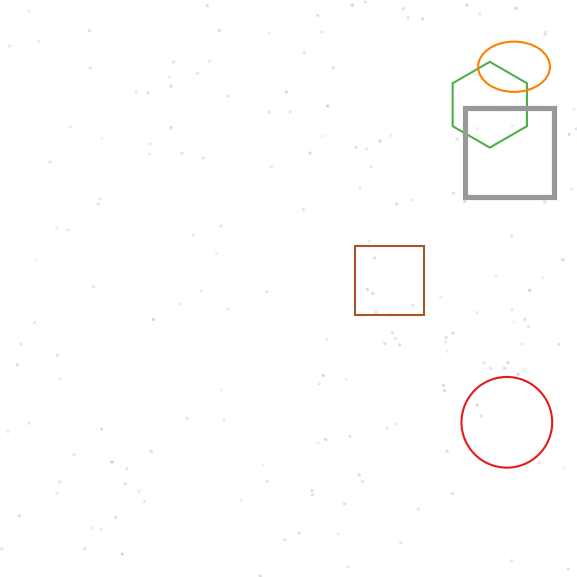[{"shape": "circle", "thickness": 1, "radius": 0.39, "center": [0.878, 0.268]}, {"shape": "hexagon", "thickness": 1, "radius": 0.37, "center": [0.848, 0.818]}, {"shape": "oval", "thickness": 1, "radius": 0.31, "center": [0.89, 0.884]}, {"shape": "square", "thickness": 1, "radius": 0.3, "center": [0.674, 0.513]}, {"shape": "square", "thickness": 2.5, "radius": 0.38, "center": [0.882, 0.735]}]